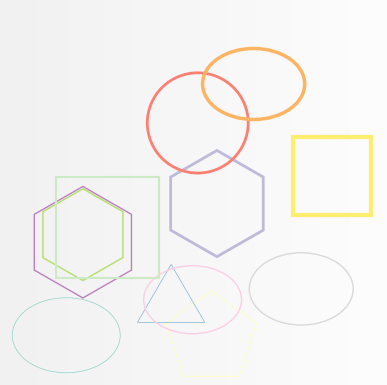[{"shape": "oval", "thickness": 0.5, "radius": 0.7, "center": [0.171, 0.129]}, {"shape": "pentagon", "thickness": 0.5, "radius": 0.61, "center": [0.545, 0.122]}, {"shape": "hexagon", "thickness": 2, "radius": 0.69, "center": [0.56, 0.471]}, {"shape": "circle", "thickness": 2, "radius": 0.65, "center": [0.51, 0.681]}, {"shape": "triangle", "thickness": 0.5, "radius": 0.5, "center": [0.442, 0.213]}, {"shape": "oval", "thickness": 2.5, "radius": 0.66, "center": [0.655, 0.782]}, {"shape": "hexagon", "thickness": 1, "radius": 0.6, "center": [0.214, 0.39]}, {"shape": "oval", "thickness": 1, "radius": 0.63, "center": [0.497, 0.221]}, {"shape": "oval", "thickness": 1, "radius": 0.67, "center": [0.777, 0.25]}, {"shape": "hexagon", "thickness": 1, "radius": 0.72, "center": [0.214, 0.371]}, {"shape": "square", "thickness": 1.5, "radius": 0.66, "center": [0.277, 0.409]}, {"shape": "square", "thickness": 3, "radius": 0.51, "center": [0.856, 0.543]}]